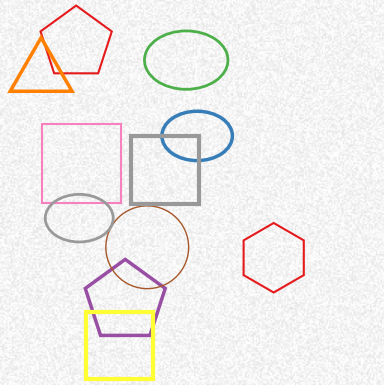[{"shape": "hexagon", "thickness": 1.5, "radius": 0.45, "center": [0.711, 0.331]}, {"shape": "pentagon", "thickness": 1.5, "radius": 0.49, "center": [0.198, 0.888]}, {"shape": "oval", "thickness": 2.5, "radius": 0.46, "center": [0.512, 0.647]}, {"shape": "oval", "thickness": 2, "radius": 0.54, "center": [0.484, 0.844]}, {"shape": "pentagon", "thickness": 2.5, "radius": 0.55, "center": [0.325, 0.217]}, {"shape": "triangle", "thickness": 2.5, "radius": 0.46, "center": [0.107, 0.809]}, {"shape": "square", "thickness": 3, "radius": 0.44, "center": [0.311, 0.102]}, {"shape": "circle", "thickness": 1, "radius": 0.54, "center": [0.382, 0.358]}, {"shape": "square", "thickness": 1.5, "radius": 0.51, "center": [0.212, 0.574]}, {"shape": "square", "thickness": 3, "radius": 0.44, "center": [0.429, 0.559]}, {"shape": "oval", "thickness": 2, "radius": 0.44, "center": [0.206, 0.433]}]